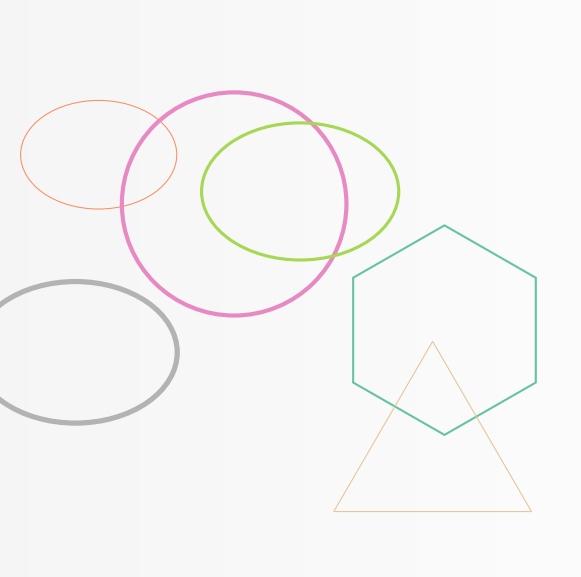[{"shape": "hexagon", "thickness": 1, "radius": 0.91, "center": [0.765, 0.427]}, {"shape": "oval", "thickness": 0.5, "radius": 0.67, "center": [0.17, 0.731]}, {"shape": "circle", "thickness": 2, "radius": 0.97, "center": [0.403, 0.646]}, {"shape": "oval", "thickness": 1.5, "radius": 0.85, "center": [0.516, 0.668]}, {"shape": "triangle", "thickness": 0.5, "radius": 0.98, "center": [0.744, 0.212]}, {"shape": "oval", "thickness": 2.5, "radius": 0.88, "center": [0.13, 0.389]}]